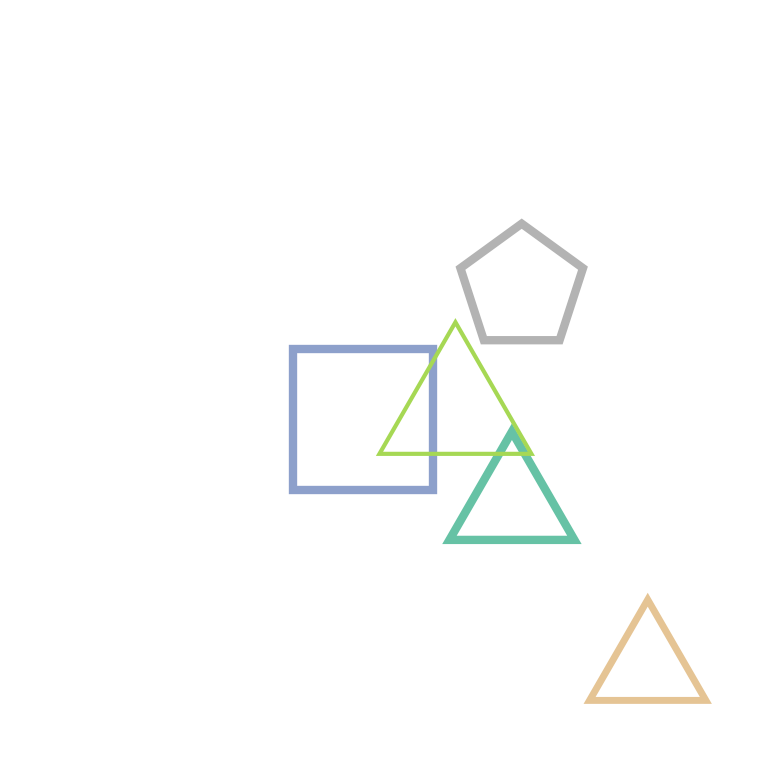[{"shape": "triangle", "thickness": 3, "radius": 0.47, "center": [0.665, 0.346]}, {"shape": "square", "thickness": 3, "radius": 0.46, "center": [0.471, 0.455]}, {"shape": "triangle", "thickness": 1.5, "radius": 0.57, "center": [0.591, 0.468]}, {"shape": "triangle", "thickness": 2.5, "radius": 0.44, "center": [0.841, 0.134]}, {"shape": "pentagon", "thickness": 3, "radius": 0.42, "center": [0.678, 0.626]}]